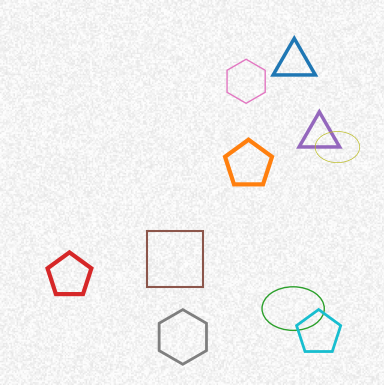[{"shape": "triangle", "thickness": 2.5, "radius": 0.32, "center": [0.764, 0.837]}, {"shape": "pentagon", "thickness": 3, "radius": 0.32, "center": [0.646, 0.573]}, {"shape": "oval", "thickness": 1, "radius": 0.4, "center": [0.761, 0.198]}, {"shape": "pentagon", "thickness": 3, "radius": 0.3, "center": [0.18, 0.285]}, {"shape": "triangle", "thickness": 2.5, "radius": 0.3, "center": [0.829, 0.649]}, {"shape": "square", "thickness": 1.5, "radius": 0.37, "center": [0.454, 0.328]}, {"shape": "hexagon", "thickness": 1, "radius": 0.29, "center": [0.639, 0.789]}, {"shape": "hexagon", "thickness": 2, "radius": 0.35, "center": [0.475, 0.125]}, {"shape": "oval", "thickness": 0.5, "radius": 0.29, "center": [0.876, 0.618]}, {"shape": "pentagon", "thickness": 2, "radius": 0.3, "center": [0.828, 0.136]}]